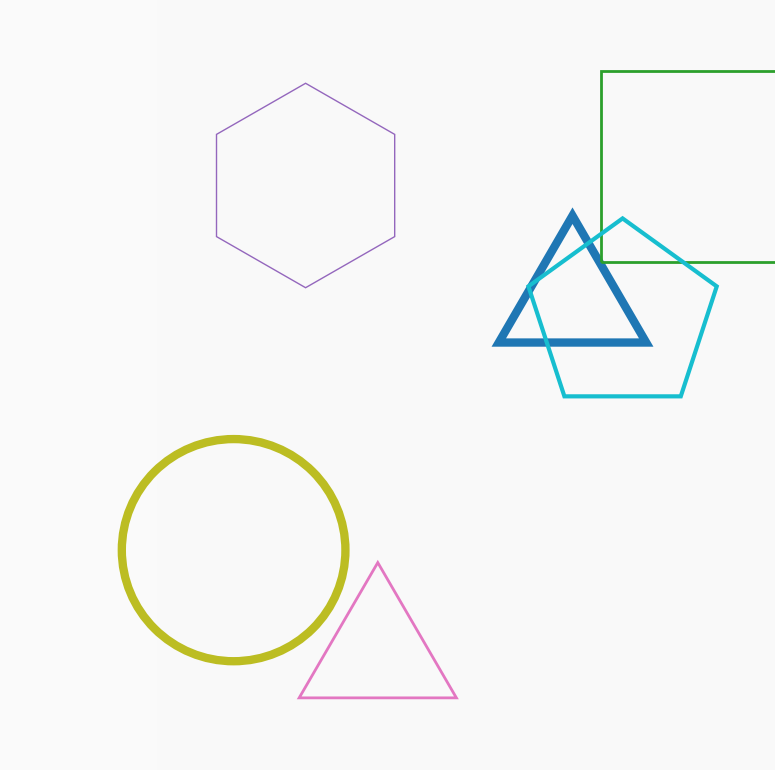[{"shape": "triangle", "thickness": 3, "radius": 0.55, "center": [0.739, 0.61]}, {"shape": "square", "thickness": 1, "radius": 0.62, "center": [0.9, 0.784]}, {"shape": "hexagon", "thickness": 0.5, "radius": 0.66, "center": [0.394, 0.759]}, {"shape": "triangle", "thickness": 1, "radius": 0.59, "center": [0.487, 0.152]}, {"shape": "circle", "thickness": 3, "radius": 0.72, "center": [0.301, 0.286]}, {"shape": "pentagon", "thickness": 1.5, "radius": 0.64, "center": [0.803, 0.589]}]